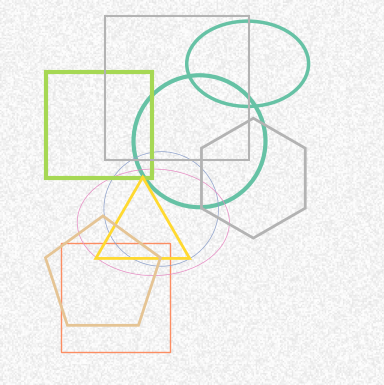[{"shape": "oval", "thickness": 2.5, "radius": 0.79, "center": [0.643, 0.834]}, {"shape": "circle", "thickness": 3, "radius": 0.86, "center": [0.518, 0.633]}, {"shape": "square", "thickness": 1, "radius": 0.71, "center": [0.3, 0.227]}, {"shape": "circle", "thickness": 0.5, "radius": 0.74, "center": [0.419, 0.457]}, {"shape": "oval", "thickness": 0.5, "radius": 0.99, "center": [0.398, 0.423]}, {"shape": "square", "thickness": 3, "radius": 0.69, "center": [0.258, 0.675]}, {"shape": "triangle", "thickness": 2, "radius": 0.7, "center": [0.371, 0.399]}, {"shape": "pentagon", "thickness": 2, "radius": 0.79, "center": [0.267, 0.282]}, {"shape": "square", "thickness": 1.5, "radius": 0.94, "center": [0.46, 0.771]}, {"shape": "hexagon", "thickness": 2, "radius": 0.78, "center": [0.658, 0.537]}]